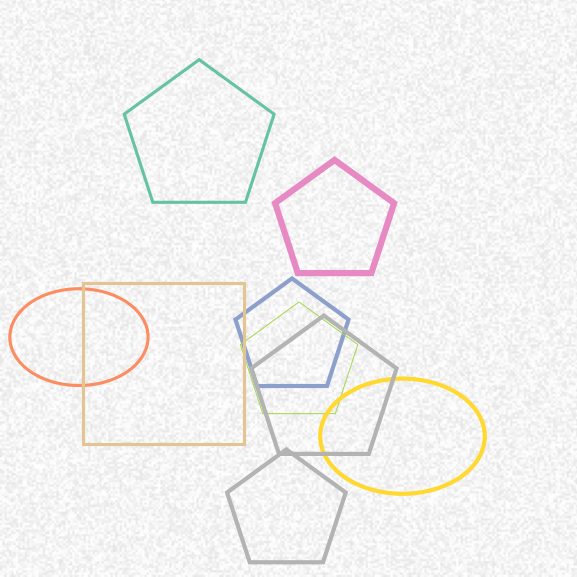[{"shape": "pentagon", "thickness": 1.5, "radius": 0.68, "center": [0.345, 0.759]}, {"shape": "oval", "thickness": 1.5, "radius": 0.6, "center": [0.137, 0.415]}, {"shape": "pentagon", "thickness": 2, "radius": 0.51, "center": [0.506, 0.414]}, {"shape": "pentagon", "thickness": 3, "radius": 0.54, "center": [0.579, 0.614]}, {"shape": "pentagon", "thickness": 0.5, "radius": 0.53, "center": [0.518, 0.369]}, {"shape": "oval", "thickness": 2, "radius": 0.71, "center": [0.697, 0.244]}, {"shape": "square", "thickness": 1.5, "radius": 0.7, "center": [0.283, 0.37]}, {"shape": "pentagon", "thickness": 2, "radius": 0.54, "center": [0.496, 0.113]}, {"shape": "pentagon", "thickness": 2, "radius": 0.66, "center": [0.561, 0.32]}]